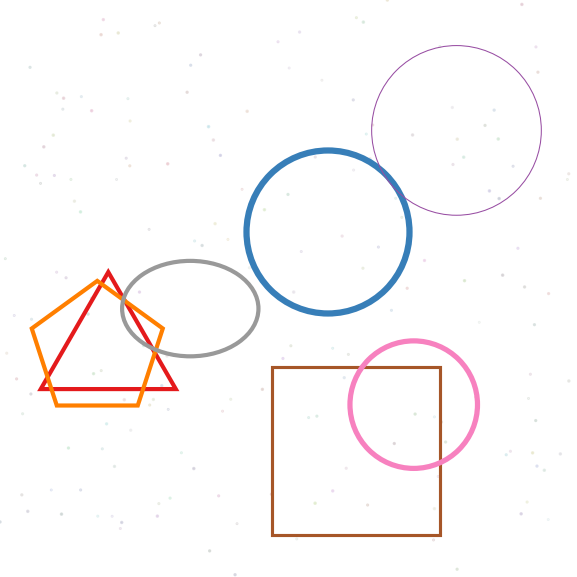[{"shape": "triangle", "thickness": 2, "radius": 0.68, "center": [0.187, 0.393]}, {"shape": "circle", "thickness": 3, "radius": 0.71, "center": [0.568, 0.597]}, {"shape": "circle", "thickness": 0.5, "radius": 0.73, "center": [0.79, 0.773]}, {"shape": "pentagon", "thickness": 2, "radius": 0.6, "center": [0.168, 0.393]}, {"shape": "square", "thickness": 1.5, "radius": 0.73, "center": [0.617, 0.218]}, {"shape": "circle", "thickness": 2.5, "radius": 0.55, "center": [0.716, 0.298]}, {"shape": "oval", "thickness": 2, "radius": 0.59, "center": [0.329, 0.465]}]